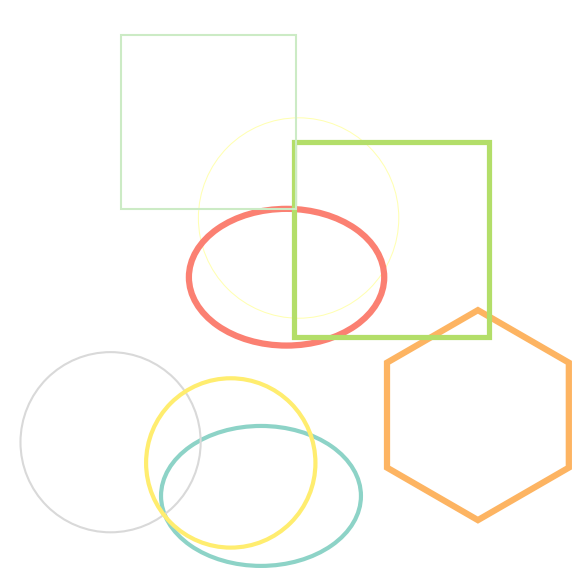[{"shape": "oval", "thickness": 2, "radius": 0.87, "center": [0.452, 0.14]}, {"shape": "circle", "thickness": 0.5, "radius": 0.87, "center": [0.517, 0.622]}, {"shape": "oval", "thickness": 3, "radius": 0.85, "center": [0.496, 0.519]}, {"shape": "hexagon", "thickness": 3, "radius": 0.91, "center": [0.828, 0.28]}, {"shape": "square", "thickness": 2.5, "radius": 0.84, "center": [0.678, 0.584]}, {"shape": "circle", "thickness": 1, "radius": 0.78, "center": [0.191, 0.233]}, {"shape": "square", "thickness": 1, "radius": 0.76, "center": [0.361, 0.788]}, {"shape": "circle", "thickness": 2, "radius": 0.73, "center": [0.4, 0.197]}]